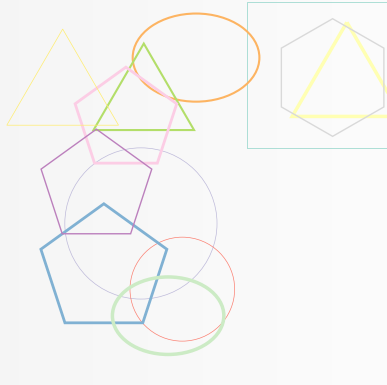[{"shape": "square", "thickness": 0.5, "radius": 0.95, "center": [0.827, 0.805]}, {"shape": "triangle", "thickness": 2.5, "radius": 0.82, "center": [0.895, 0.779]}, {"shape": "circle", "thickness": 0.5, "radius": 0.98, "center": [0.364, 0.42]}, {"shape": "circle", "thickness": 0.5, "radius": 0.68, "center": [0.471, 0.249]}, {"shape": "pentagon", "thickness": 2, "radius": 0.85, "center": [0.268, 0.3]}, {"shape": "oval", "thickness": 1.5, "radius": 0.82, "center": [0.506, 0.85]}, {"shape": "triangle", "thickness": 1.5, "radius": 0.75, "center": [0.371, 0.737]}, {"shape": "pentagon", "thickness": 2, "radius": 0.69, "center": [0.325, 0.688]}, {"shape": "hexagon", "thickness": 1, "radius": 0.76, "center": [0.858, 0.799]}, {"shape": "pentagon", "thickness": 1, "radius": 0.75, "center": [0.249, 0.514]}, {"shape": "oval", "thickness": 2.5, "radius": 0.72, "center": [0.434, 0.18]}, {"shape": "triangle", "thickness": 0.5, "radius": 0.83, "center": [0.162, 0.758]}]